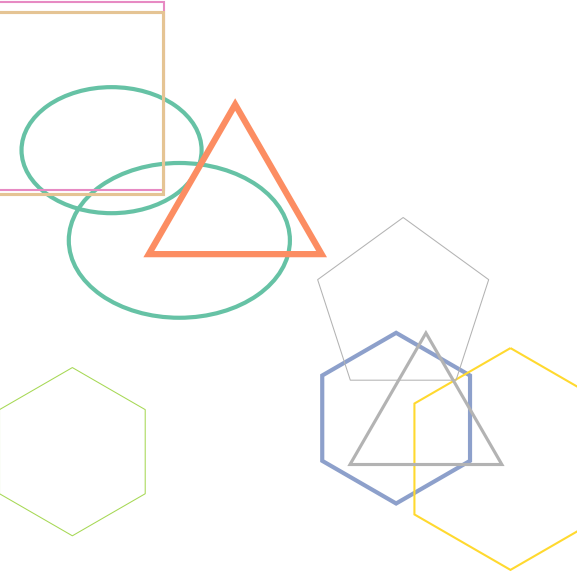[{"shape": "oval", "thickness": 2, "radius": 0.78, "center": [0.193, 0.739]}, {"shape": "oval", "thickness": 2, "radius": 0.96, "center": [0.311, 0.583]}, {"shape": "triangle", "thickness": 3, "radius": 0.86, "center": [0.407, 0.645]}, {"shape": "hexagon", "thickness": 2, "radius": 0.74, "center": [0.686, 0.275]}, {"shape": "square", "thickness": 1, "radius": 0.81, "center": [0.121, 0.833]}, {"shape": "hexagon", "thickness": 0.5, "radius": 0.73, "center": [0.125, 0.217]}, {"shape": "hexagon", "thickness": 1, "radius": 0.96, "center": [0.884, 0.204]}, {"shape": "square", "thickness": 1.5, "radius": 0.79, "center": [0.126, 0.821]}, {"shape": "pentagon", "thickness": 0.5, "radius": 0.78, "center": [0.698, 0.467]}, {"shape": "triangle", "thickness": 1.5, "radius": 0.76, "center": [0.738, 0.271]}]